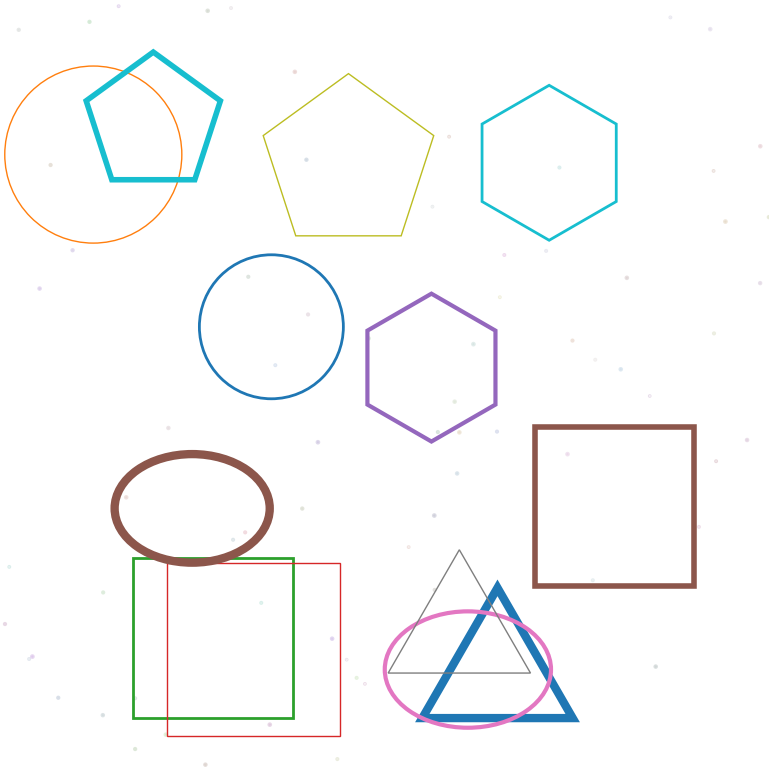[{"shape": "circle", "thickness": 1, "radius": 0.47, "center": [0.352, 0.576]}, {"shape": "triangle", "thickness": 3, "radius": 0.56, "center": [0.646, 0.124]}, {"shape": "circle", "thickness": 0.5, "radius": 0.57, "center": [0.121, 0.799]}, {"shape": "square", "thickness": 1, "radius": 0.52, "center": [0.277, 0.171]}, {"shape": "square", "thickness": 0.5, "radius": 0.56, "center": [0.329, 0.156]}, {"shape": "hexagon", "thickness": 1.5, "radius": 0.48, "center": [0.56, 0.523]}, {"shape": "oval", "thickness": 3, "radius": 0.5, "center": [0.25, 0.34]}, {"shape": "square", "thickness": 2, "radius": 0.52, "center": [0.798, 0.342]}, {"shape": "oval", "thickness": 1.5, "radius": 0.54, "center": [0.608, 0.13]}, {"shape": "triangle", "thickness": 0.5, "radius": 0.53, "center": [0.597, 0.179]}, {"shape": "pentagon", "thickness": 0.5, "radius": 0.58, "center": [0.453, 0.788]}, {"shape": "pentagon", "thickness": 2, "radius": 0.46, "center": [0.199, 0.841]}, {"shape": "hexagon", "thickness": 1, "radius": 0.5, "center": [0.713, 0.789]}]